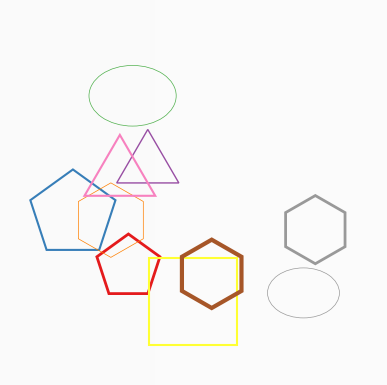[{"shape": "pentagon", "thickness": 2, "radius": 0.43, "center": [0.331, 0.307]}, {"shape": "pentagon", "thickness": 1.5, "radius": 0.58, "center": [0.188, 0.444]}, {"shape": "oval", "thickness": 0.5, "radius": 0.56, "center": [0.342, 0.751]}, {"shape": "triangle", "thickness": 1, "radius": 0.46, "center": [0.381, 0.571]}, {"shape": "hexagon", "thickness": 0.5, "radius": 0.48, "center": [0.286, 0.428]}, {"shape": "square", "thickness": 1.5, "radius": 0.56, "center": [0.498, 0.217]}, {"shape": "hexagon", "thickness": 3, "radius": 0.44, "center": [0.546, 0.289]}, {"shape": "triangle", "thickness": 1.5, "radius": 0.53, "center": [0.309, 0.544]}, {"shape": "hexagon", "thickness": 2, "radius": 0.44, "center": [0.814, 0.404]}, {"shape": "oval", "thickness": 0.5, "radius": 0.46, "center": [0.783, 0.239]}]